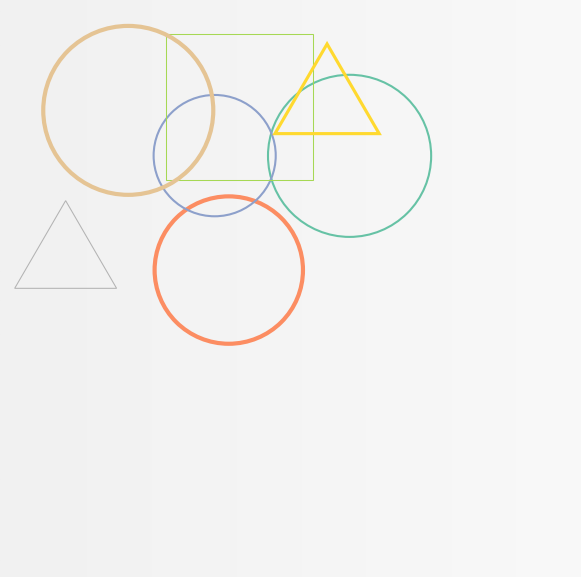[{"shape": "circle", "thickness": 1, "radius": 0.7, "center": [0.601, 0.729]}, {"shape": "circle", "thickness": 2, "radius": 0.64, "center": [0.394, 0.531]}, {"shape": "circle", "thickness": 1, "radius": 0.53, "center": [0.369, 0.73]}, {"shape": "square", "thickness": 0.5, "radius": 0.63, "center": [0.412, 0.814]}, {"shape": "triangle", "thickness": 1.5, "radius": 0.52, "center": [0.563, 0.82]}, {"shape": "circle", "thickness": 2, "radius": 0.73, "center": [0.221, 0.808]}, {"shape": "triangle", "thickness": 0.5, "radius": 0.51, "center": [0.113, 0.55]}]